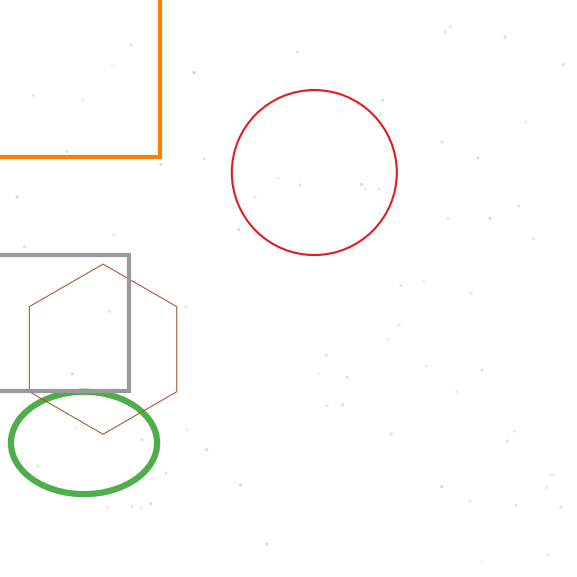[{"shape": "circle", "thickness": 1, "radius": 0.71, "center": [0.544, 0.7]}, {"shape": "oval", "thickness": 3, "radius": 0.63, "center": [0.146, 0.232]}, {"shape": "square", "thickness": 2, "radius": 0.74, "center": [0.13, 0.875]}, {"shape": "hexagon", "thickness": 0.5, "radius": 0.74, "center": [0.178, 0.394]}, {"shape": "square", "thickness": 2, "radius": 0.59, "center": [0.106, 0.44]}]